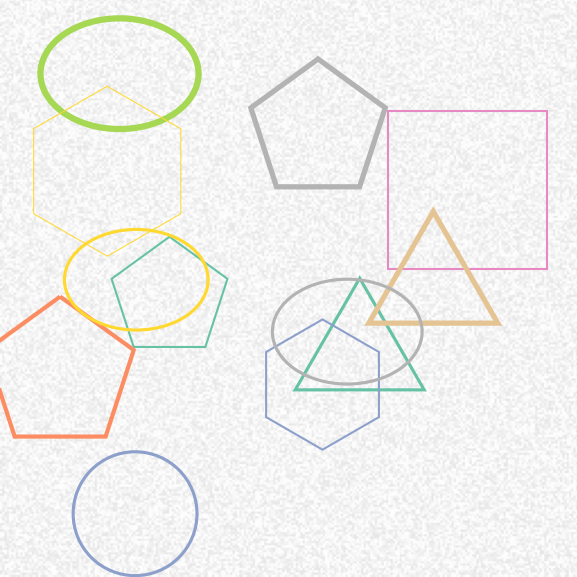[{"shape": "triangle", "thickness": 1.5, "radius": 0.64, "center": [0.623, 0.389]}, {"shape": "pentagon", "thickness": 1, "radius": 0.53, "center": [0.294, 0.484]}, {"shape": "pentagon", "thickness": 2, "radius": 0.67, "center": [0.104, 0.352]}, {"shape": "hexagon", "thickness": 1, "radius": 0.56, "center": [0.558, 0.333]}, {"shape": "circle", "thickness": 1.5, "radius": 0.54, "center": [0.234, 0.11]}, {"shape": "square", "thickness": 1, "radius": 0.69, "center": [0.809, 0.67]}, {"shape": "oval", "thickness": 3, "radius": 0.68, "center": [0.207, 0.872]}, {"shape": "hexagon", "thickness": 0.5, "radius": 0.74, "center": [0.186, 0.703]}, {"shape": "oval", "thickness": 1.5, "radius": 0.62, "center": [0.236, 0.515]}, {"shape": "triangle", "thickness": 2.5, "radius": 0.64, "center": [0.75, 0.504]}, {"shape": "pentagon", "thickness": 2.5, "radius": 0.61, "center": [0.551, 0.775]}, {"shape": "oval", "thickness": 1.5, "radius": 0.65, "center": [0.601, 0.425]}]